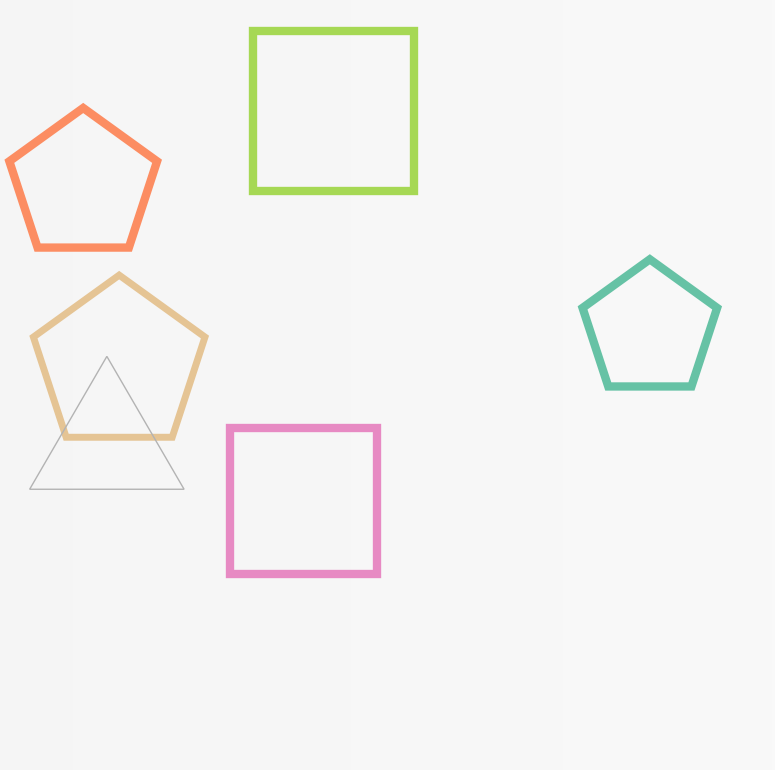[{"shape": "pentagon", "thickness": 3, "radius": 0.46, "center": [0.839, 0.572]}, {"shape": "pentagon", "thickness": 3, "radius": 0.5, "center": [0.107, 0.76]}, {"shape": "square", "thickness": 3, "radius": 0.48, "center": [0.392, 0.349]}, {"shape": "square", "thickness": 3, "radius": 0.52, "center": [0.43, 0.856]}, {"shape": "pentagon", "thickness": 2.5, "radius": 0.58, "center": [0.154, 0.526]}, {"shape": "triangle", "thickness": 0.5, "radius": 0.58, "center": [0.138, 0.422]}]